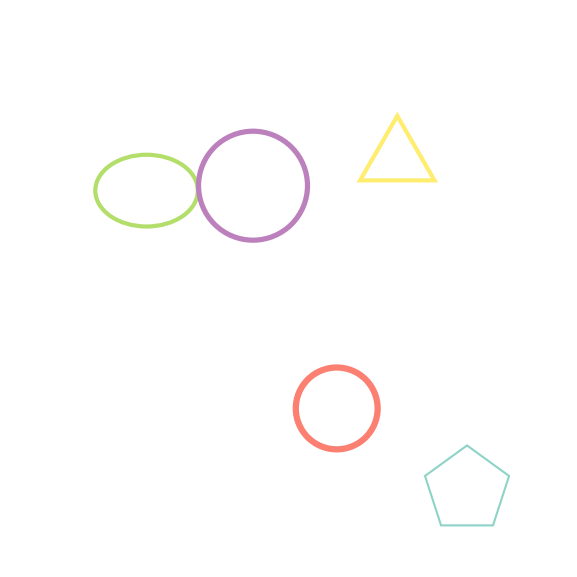[{"shape": "pentagon", "thickness": 1, "radius": 0.38, "center": [0.809, 0.151]}, {"shape": "circle", "thickness": 3, "radius": 0.35, "center": [0.583, 0.292]}, {"shape": "oval", "thickness": 2, "radius": 0.44, "center": [0.254, 0.669]}, {"shape": "circle", "thickness": 2.5, "radius": 0.47, "center": [0.438, 0.678]}, {"shape": "triangle", "thickness": 2, "radius": 0.37, "center": [0.688, 0.724]}]